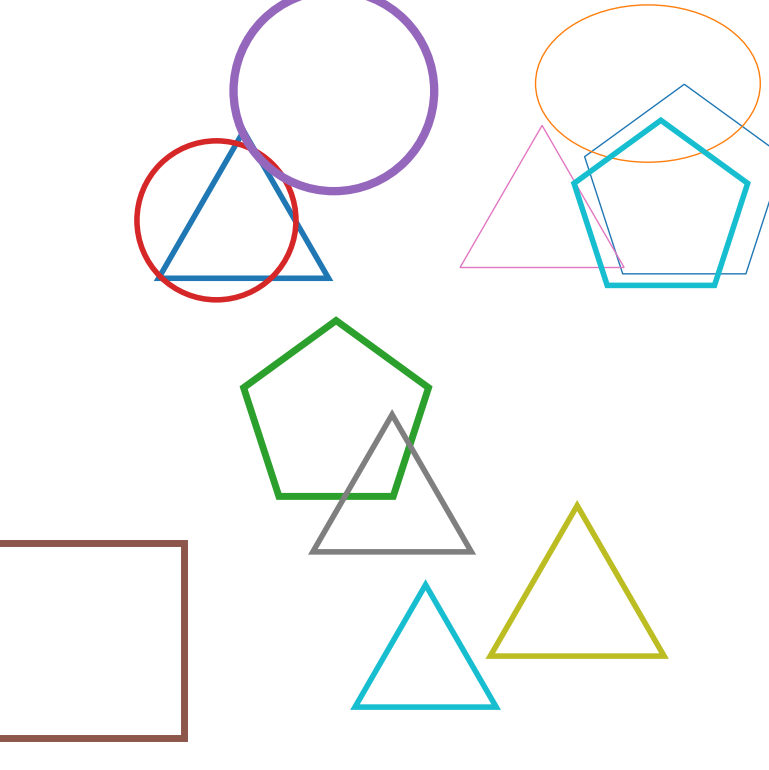[{"shape": "pentagon", "thickness": 0.5, "radius": 0.68, "center": [0.889, 0.754]}, {"shape": "triangle", "thickness": 2, "radius": 0.64, "center": [0.316, 0.702]}, {"shape": "oval", "thickness": 0.5, "radius": 0.73, "center": [0.841, 0.891]}, {"shape": "pentagon", "thickness": 2.5, "radius": 0.63, "center": [0.436, 0.457]}, {"shape": "circle", "thickness": 2, "radius": 0.52, "center": [0.281, 0.714]}, {"shape": "circle", "thickness": 3, "radius": 0.65, "center": [0.434, 0.882]}, {"shape": "square", "thickness": 2.5, "radius": 0.63, "center": [0.113, 0.168]}, {"shape": "triangle", "thickness": 0.5, "radius": 0.62, "center": [0.704, 0.714]}, {"shape": "triangle", "thickness": 2, "radius": 0.59, "center": [0.509, 0.343]}, {"shape": "triangle", "thickness": 2, "radius": 0.65, "center": [0.75, 0.213]}, {"shape": "triangle", "thickness": 2, "radius": 0.53, "center": [0.553, 0.135]}, {"shape": "pentagon", "thickness": 2, "radius": 0.59, "center": [0.858, 0.725]}]